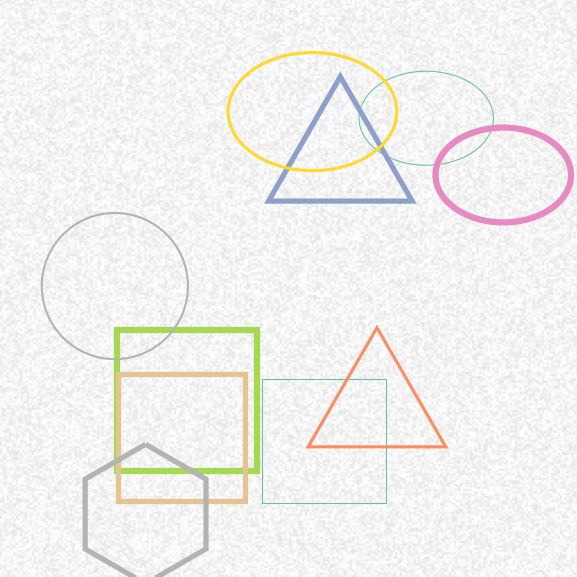[{"shape": "square", "thickness": 0.5, "radius": 0.54, "center": [0.561, 0.236]}, {"shape": "oval", "thickness": 0.5, "radius": 0.58, "center": [0.738, 0.794]}, {"shape": "triangle", "thickness": 1.5, "radius": 0.69, "center": [0.653, 0.294]}, {"shape": "triangle", "thickness": 2.5, "radius": 0.72, "center": [0.589, 0.723]}, {"shape": "oval", "thickness": 3, "radius": 0.59, "center": [0.871, 0.696]}, {"shape": "square", "thickness": 3, "radius": 0.61, "center": [0.323, 0.305]}, {"shape": "oval", "thickness": 1.5, "radius": 0.73, "center": [0.541, 0.806]}, {"shape": "square", "thickness": 2.5, "radius": 0.55, "center": [0.314, 0.242]}, {"shape": "hexagon", "thickness": 2.5, "radius": 0.6, "center": [0.252, 0.109]}, {"shape": "circle", "thickness": 1, "radius": 0.63, "center": [0.199, 0.504]}]